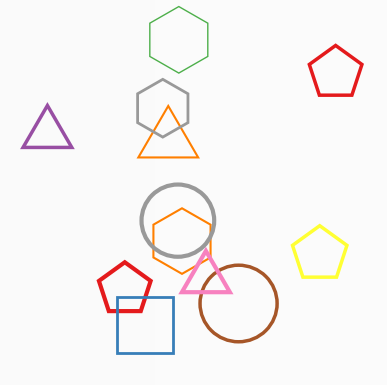[{"shape": "pentagon", "thickness": 2.5, "radius": 0.36, "center": [0.866, 0.811]}, {"shape": "pentagon", "thickness": 3, "radius": 0.35, "center": [0.322, 0.249]}, {"shape": "square", "thickness": 2, "radius": 0.36, "center": [0.374, 0.156]}, {"shape": "hexagon", "thickness": 1, "radius": 0.43, "center": [0.461, 0.897]}, {"shape": "triangle", "thickness": 2.5, "radius": 0.36, "center": [0.122, 0.653]}, {"shape": "hexagon", "thickness": 1.5, "radius": 0.43, "center": [0.47, 0.374]}, {"shape": "triangle", "thickness": 1.5, "radius": 0.45, "center": [0.434, 0.636]}, {"shape": "pentagon", "thickness": 2.5, "radius": 0.37, "center": [0.825, 0.34]}, {"shape": "circle", "thickness": 2.5, "radius": 0.5, "center": [0.616, 0.212]}, {"shape": "triangle", "thickness": 3, "radius": 0.36, "center": [0.531, 0.277]}, {"shape": "circle", "thickness": 3, "radius": 0.47, "center": [0.459, 0.427]}, {"shape": "hexagon", "thickness": 2, "radius": 0.38, "center": [0.42, 0.719]}]